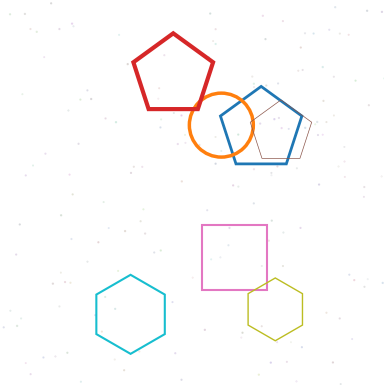[{"shape": "pentagon", "thickness": 2, "radius": 0.56, "center": [0.678, 0.664]}, {"shape": "circle", "thickness": 2.5, "radius": 0.42, "center": [0.575, 0.675]}, {"shape": "pentagon", "thickness": 3, "radius": 0.54, "center": [0.45, 0.805]}, {"shape": "pentagon", "thickness": 0.5, "radius": 0.42, "center": [0.73, 0.657]}, {"shape": "square", "thickness": 1.5, "radius": 0.42, "center": [0.609, 0.332]}, {"shape": "hexagon", "thickness": 1, "radius": 0.41, "center": [0.715, 0.196]}, {"shape": "hexagon", "thickness": 1.5, "radius": 0.51, "center": [0.339, 0.184]}]